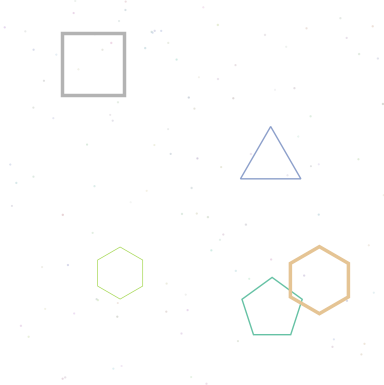[{"shape": "pentagon", "thickness": 1, "radius": 0.41, "center": [0.707, 0.197]}, {"shape": "triangle", "thickness": 1, "radius": 0.45, "center": [0.703, 0.581]}, {"shape": "hexagon", "thickness": 0.5, "radius": 0.34, "center": [0.312, 0.291]}, {"shape": "hexagon", "thickness": 2.5, "radius": 0.43, "center": [0.83, 0.272]}, {"shape": "square", "thickness": 2.5, "radius": 0.4, "center": [0.241, 0.834]}]